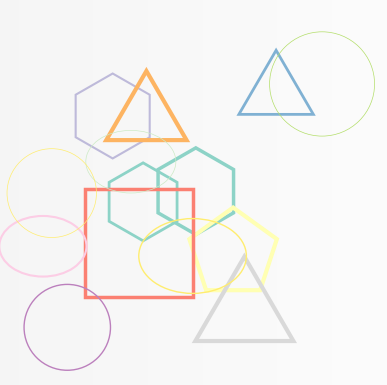[{"shape": "hexagon", "thickness": 2, "radius": 0.51, "center": [0.369, 0.476]}, {"shape": "hexagon", "thickness": 2.5, "radius": 0.56, "center": [0.505, 0.503]}, {"shape": "pentagon", "thickness": 3, "radius": 0.59, "center": [0.602, 0.342]}, {"shape": "hexagon", "thickness": 1.5, "radius": 0.55, "center": [0.291, 0.699]}, {"shape": "square", "thickness": 2.5, "radius": 0.7, "center": [0.358, 0.369]}, {"shape": "triangle", "thickness": 2, "radius": 0.55, "center": [0.713, 0.758]}, {"shape": "triangle", "thickness": 3, "radius": 0.6, "center": [0.378, 0.696]}, {"shape": "circle", "thickness": 0.5, "radius": 0.68, "center": [0.831, 0.782]}, {"shape": "oval", "thickness": 1.5, "radius": 0.56, "center": [0.111, 0.36]}, {"shape": "triangle", "thickness": 3, "radius": 0.73, "center": [0.631, 0.187]}, {"shape": "circle", "thickness": 1, "radius": 0.56, "center": [0.174, 0.15]}, {"shape": "oval", "thickness": 0.5, "radius": 0.58, "center": [0.338, 0.58]}, {"shape": "oval", "thickness": 1, "radius": 0.69, "center": [0.497, 0.335]}, {"shape": "circle", "thickness": 0.5, "radius": 0.58, "center": [0.134, 0.498]}]